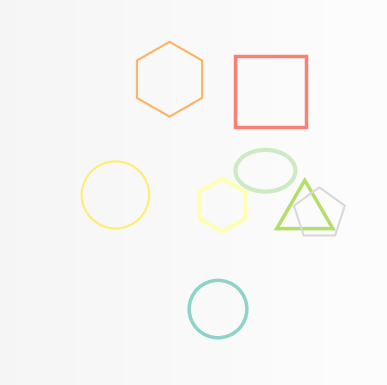[{"shape": "circle", "thickness": 2.5, "radius": 0.37, "center": [0.563, 0.197]}, {"shape": "hexagon", "thickness": 3, "radius": 0.34, "center": [0.573, 0.467]}, {"shape": "square", "thickness": 2.5, "radius": 0.46, "center": [0.698, 0.762]}, {"shape": "hexagon", "thickness": 1.5, "radius": 0.49, "center": [0.438, 0.794]}, {"shape": "triangle", "thickness": 2.5, "radius": 0.42, "center": [0.787, 0.448]}, {"shape": "pentagon", "thickness": 1.5, "radius": 0.35, "center": [0.824, 0.444]}, {"shape": "oval", "thickness": 3, "radius": 0.39, "center": [0.685, 0.557]}, {"shape": "circle", "thickness": 1.5, "radius": 0.44, "center": [0.298, 0.494]}]